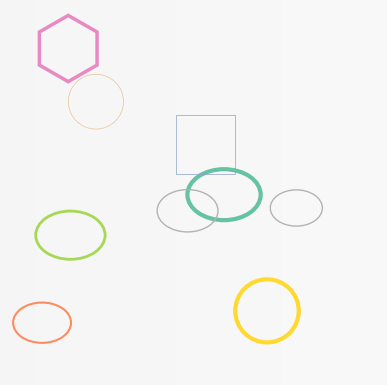[{"shape": "oval", "thickness": 3, "radius": 0.47, "center": [0.578, 0.494]}, {"shape": "oval", "thickness": 1.5, "radius": 0.37, "center": [0.109, 0.162]}, {"shape": "square", "thickness": 0.5, "radius": 0.38, "center": [0.531, 0.625]}, {"shape": "hexagon", "thickness": 2.5, "radius": 0.43, "center": [0.176, 0.874]}, {"shape": "oval", "thickness": 2, "radius": 0.45, "center": [0.182, 0.389]}, {"shape": "circle", "thickness": 3, "radius": 0.41, "center": [0.689, 0.193]}, {"shape": "circle", "thickness": 0.5, "radius": 0.36, "center": [0.248, 0.736]}, {"shape": "oval", "thickness": 1, "radius": 0.39, "center": [0.484, 0.453]}, {"shape": "oval", "thickness": 1, "radius": 0.34, "center": [0.765, 0.46]}]